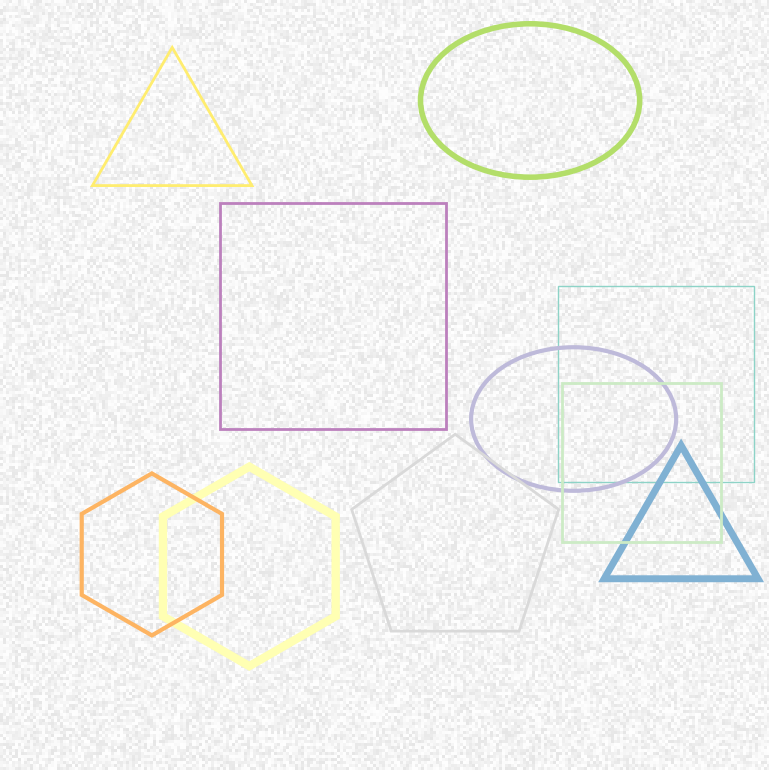[{"shape": "square", "thickness": 0.5, "radius": 0.64, "center": [0.852, 0.502]}, {"shape": "hexagon", "thickness": 3, "radius": 0.65, "center": [0.324, 0.264]}, {"shape": "oval", "thickness": 1.5, "radius": 0.67, "center": [0.745, 0.456]}, {"shape": "triangle", "thickness": 2.5, "radius": 0.58, "center": [0.885, 0.306]}, {"shape": "hexagon", "thickness": 1.5, "radius": 0.53, "center": [0.197, 0.28]}, {"shape": "oval", "thickness": 2, "radius": 0.71, "center": [0.688, 0.87]}, {"shape": "pentagon", "thickness": 1, "radius": 0.71, "center": [0.591, 0.295]}, {"shape": "square", "thickness": 1, "radius": 0.73, "center": [0.433, 0.59]}, {"shape": "square", "thickness": 1, "radius": 0.52, "center": [0.833, 0.4]}, {"shape": "triangle", "thickness": 1, "radius": 0.6, "center": [0.224, 0.819]}]